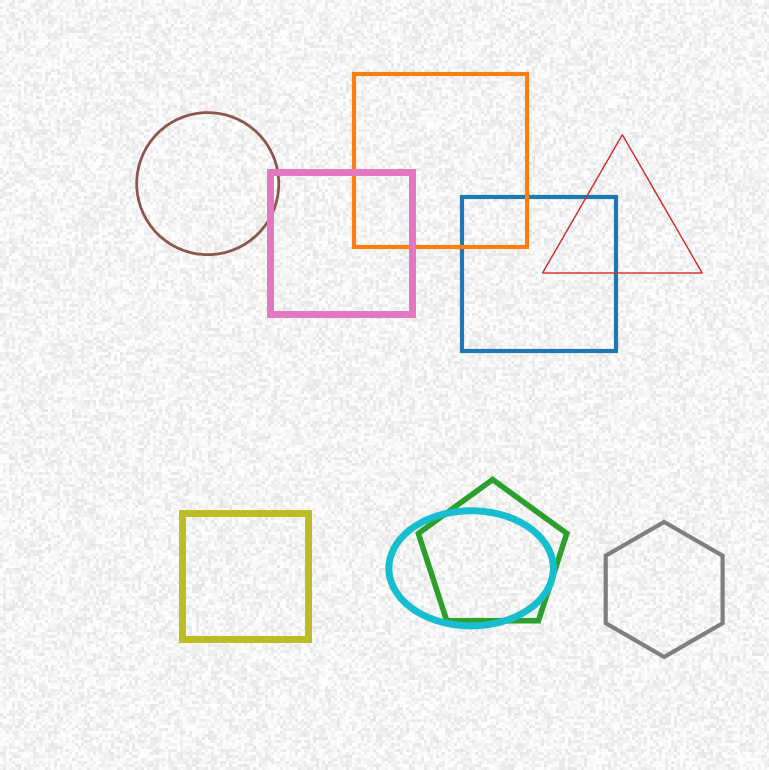[{"shape": "square", "thickness": 1.5, "radius": 0.5, "center": [0.7, 0.644]}, {"shape": "square", "thickness": 1.5, "radius": 0.56, "center": [0.573, 0.791]}, {"shape": "pentagon", "thickness": 2, "radius": 0.51, "center": [0.64, 0.276]}, {"shape": "triangle", "thickness": 0.5, "radius": 0.6, "center": [0.808, 0.705]}, {"shape": "circle", "thickness": 1, "radius": 0.46, "center": [0.27, 0.762]}, {"shape": "square", "thickness": 2.5, "radius": 0.46, "center": [0.443, 0.685]}, {"shape": "hexagon", "thickness": 1.5, "radius": 0.44, "center": [0.863, 0.234]}, {"shape": "square", "thickness": 2.5, "radius": 0.41, "center": [0.319, 0.253]}, {"shape": "oval", "thickness": 2.5, "radius": 0.53, "center": [0.612, 0.262]}]